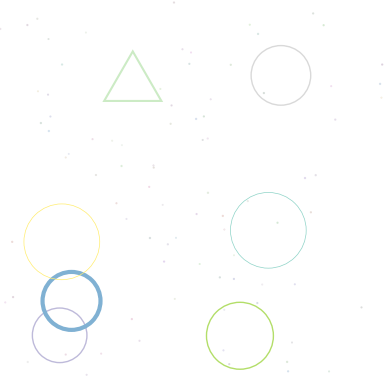[{"shape": "circle", "thickness": 0.5, "radius": 0.49, "center": [0.697, 0.402]}, {"shape": "circle", "thickness": 1, "radius": 0.35, "center": [0.155, 0.129]}, {"shape": "circle", "thickness": 3, "radius": 0.38, "center": [0.186, 0.218]}, {"shape": "circle", "thickness": 1, "radius": 0.43, "center": [0.623, 0.128]}, {"shape": "circle", "thickness": 1, "radius": 0.39, "center": [0.73, 0.804]}, {"shape": "triangle", "thickness": 1.5, "radius": 0.43, "center": [0.345, 0.781]}, {"shape": "circle", "thickness": 0.5, "radius": 0.49, "center": [0.161, 0.372]}]